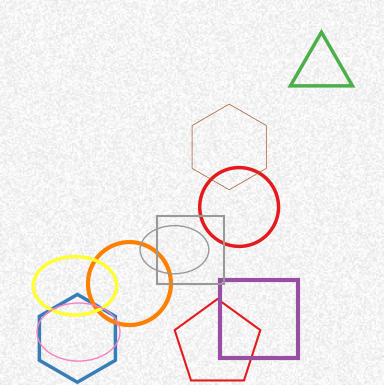[{"shape": "circle", "thickness": 2.5, "radius": 0.51, "center": [0.621, 0.462]}, {"shape": "pentagon", "thickness": 1.5, "radius": 0.58, "center": [0.565, 0.106]}, {"shape": "hexagon", "thickness": 2.5, "radius": 0.57, "center": [0.201, 0.121]}, {"shape": "triangle", "thickness": 2.5, "radius": 0.46, "center": [0.835, 0.823]}, {"shape": "square", "thickness": 3, "radius": 0.51, "center": [0.672, 0.171]}, {"shape": "circle", "thickness": 3, "radius": 0.54, "center": [0.336, 0.264]}, {"shape": "oval", "thickness": 2.5, "radius": 0.54, "center": [0.195, 0.258]}, {"shape": "hexagon", "thickness": 0.5, "radius": 0.56, "center": [0.595, 0.618]}, {"shape": "oval", "thickness": 1, "radius": 0.54, "center": [0.204, 0.138]}, {"shape": "oval", "thickness": 1, "radius": 0.45, "center": [0.453, 0.351]}, {"shape": "square", "thickness": 1.5, "radius": 0.44, "center": [0.496, 0.351]}]